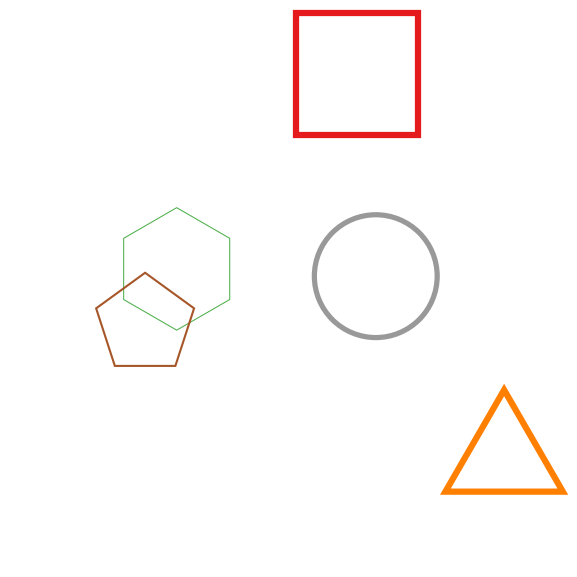[{"shape": "square", "thickness": 3, "radius": 0.53, "center": [0.619, 0.87]}, {"shape": "hexagon", "thickness": 0.5, "radius": 0.53, "center": [0.306, 0.533]}, {"shape": "triangle", "thickness": 3, "radius": 0.59, "center": [0.873, 0.207]}, {"shape": "pentagon", "thickness": 1, "radius": 0.45, "center": [0.251, 0.438]}, {"shape": "circle", "thickness": 2.5, "radius": 0.53, "center": [0.651, 0.521]}]